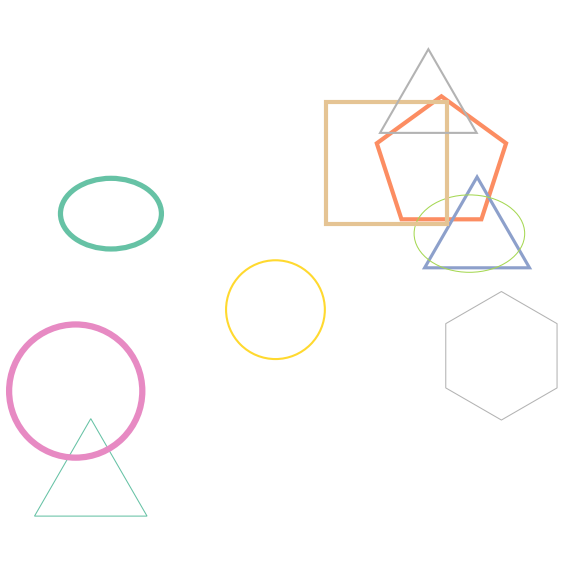[{"shape": "oval", "thickness": 2.5, "radius": 0.44, "center": [0.192, 0.629]}, {"shape": "triangle", "thickness": 0.5, "radius": 0.56, "center": [0.157, 0.162]}, {"shape": "pentagon", "thickness": 2, "radius": 0.59, "center": [0.764, 0.715]}, {"shape": "triangle", "thickness": 1.5, "radius": 0.52, "center": [0.826, 0.588]}, {"shape": "circle", "thickness": 3, "radius": 0.58, "center": [0.131, 0.322]}, {"shape": "oval", "thickness": 0.5, "radius": 0.48, "center": [0.813, 0.595]}, {"shape": "circle", "thickness": 1, "radius": 0.43, "center": [0.477, 0.463]}, {"shape": "square", "thickness": 2, "radius": 0.52, "center": [0.669, 0.717]}, {"shape": "triangle", "thickness": 1, "radius": 0.48, "center": [0.742, 0.817]}, {"shape": "hexagon", "thickness": 0.5, "radius": 0.56, "center": [0.868, 0.383]}]